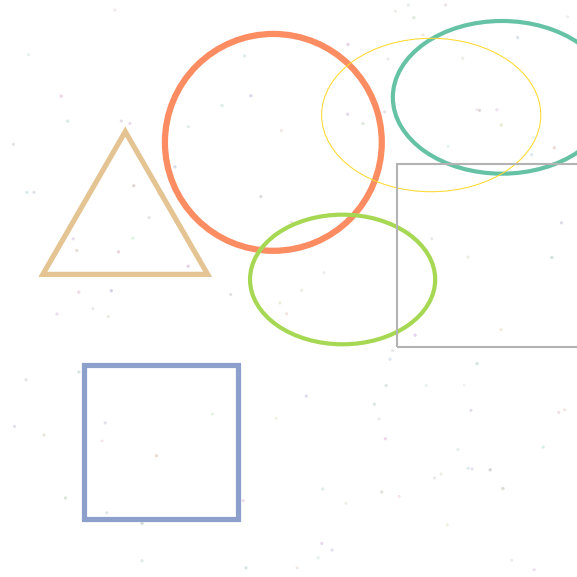[{"shape": "oval", "thickness": 2, "radius": 0.94, "center": [0.869, 0.831]}, {"shape": "circle", "thickness": 3, "radius": 0.94, "center": [0.473, 0.753]}, {"shape": "square", "thickness": 2.5, "radius": 0.67, "center": [0.279, 0.234]}, {"shape": "oval", "thickness": 2, "radius": 0.8, "center": [0.593, 0.515]}, {"shape": "oval", "thickness": 0.5, "radius": 0.95, "center": [0.747, 0.8]}, {"shape": "triangle", "thickness": 2.5, "radius": 0.82, "center": [0.217, 0.606]}, {"shape": "square", "thickness": 1, "radius": 0.79, "center": [0.846, 0.557]}]